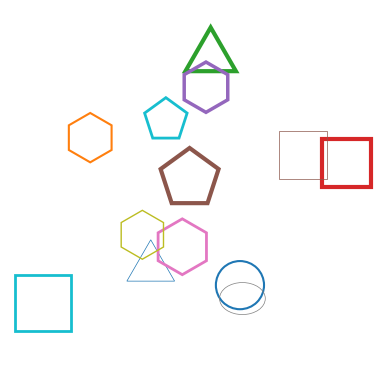[{"shape": "triangle", "thickness": 0.5, "radius": 0.36, "center": [0.392, 0.306]}, {"shape": "circle", "thickness": 1.5, "radius": 0.31, "center": [0.623, 0.259]}, {"shape": "hexagon", "thickness": 1.5, "radius": 0.32, "center": [0.234, 0.642]}, {"shape": "triangle", "thickness": 3, "radius": 0.38, "center": [0.547, 0.853]}, {"shape": "square", "thickness": 3, "radius": 0.32, "center": [0.9, 0.577]}, {"shape": "hexagon", "thickness": 2.5, "radius": 0.33, "center": [0.535, 0.774]}, {"shape": "square", "thickness": 0.5, "radius": 0.31, "center": [0.787, 0.598]}, {"shape": "pentagon", "thickness": 3, "radius": 0.4, "center": [0.492, 0.536]}, {"shape": "hexagon", "thickness": 2, "radius": 0.36, "center": [0.473, 0.359]}, {"shape": "oval", "thickness": 0.5, "radius": 0.3, "center": [0.63, 0.225]}, {"shape": "hexagon", "thickness": 1, "radius": 0.32, "center": [0.37, 0.39]}, {"shape": "square", "thickness": 2, "radius": 0.36, "center": [0.113, 0.212]}, {"shape": "pentagon", "thickness": 2, "radius": 0.29, "center": [0.431, 0.688]}]